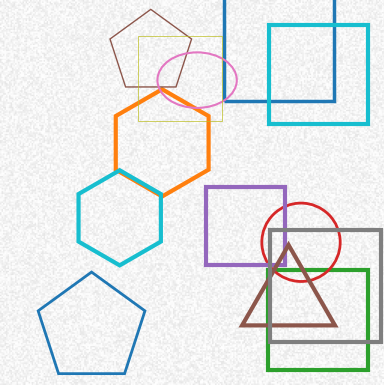[{"shape": "square", "thickness": 2.5, "radius": 0.72, "center": [0.724, 0.881]}, {"shape": "pentagon", "thickness": 2, "radius": 0.73, "center": [0.238, 0.147]}, {"shape": "hexagon", "thickness": 3, "radius": 0.7, "center": [0.421, 0.629]}, {"shape": "square", "thickness": 3, "radius": 0.65, "center": [0.826, 0.169]}, {"shape": "circle", "thickness": 2, "radius": 0.51, "center": [0.782, 0.371]}, {"shape": "square", "thickness": 3, "radius": 0.51, "center": [0.637, 0.413]}, {"shape": "pentagon", "thickness": 1, "radius": 0.56, "center": [0.392, 0.864]}, {"shape": "triangle", "thickness": 3, "radius": 0.7, "center": [0.749, 0.224]}, {"shape": "oval", "thickness": 1.5, "radius": 0.52, "center": [0.512, 0.792]}, {"shape": "square", "thickness": 3, "radius": 0.72, "center": [0.845, 0.257]}, {"shape": "square", "thickness": 0.5, "radius": 0.55, "center": [0.467, 0.796]}, {"shape": "hexagon", "thickness": 3, "radius": 0.62, "center": [0.311, 0.434]}, {"shape": "square", "thickness": 3, "radius": 0.64, "center": [0.827, 0.806]}]